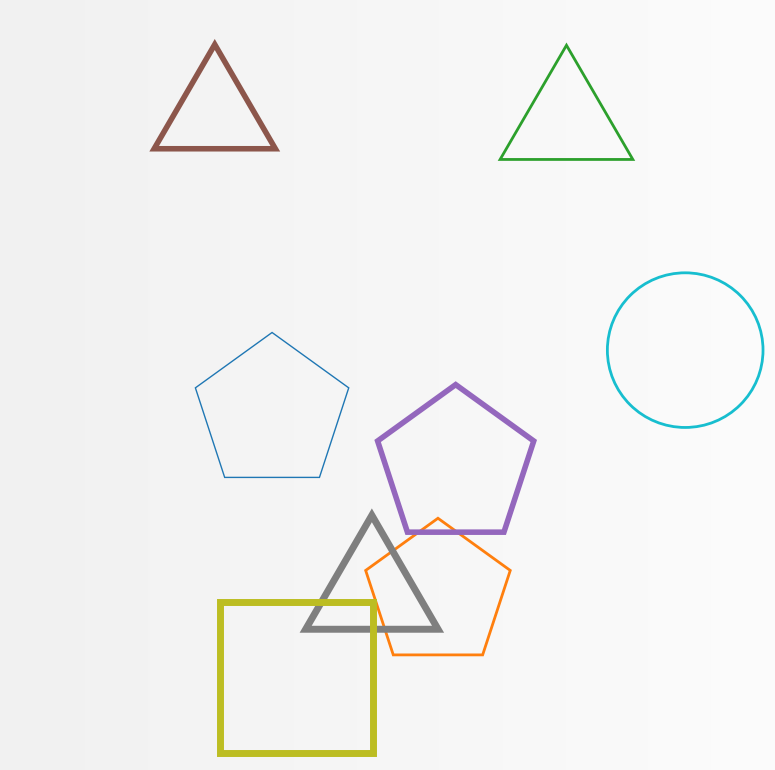[{"shape": "pentagon", "thickness": 0.5, "radius": 0.52, "center": [0.351, 0.464]}, {"shape": "pentagon", "thickness": 1, "radius": 0.49, "center": [0.565, 0.229]}, {"shape": "triangle", "thickness": 1, "radius": 0.49, "center": [0.731, 0.842]}, {"shape": "pentagon", "thickness": 2, "radius": 0.53, "center": [0.588, 0.395]}, {"shape": "triangle", "thickness": 2, "radius": 0.45, "center": [0.277, 0.852]}, {"shape": "triangle", "thickness": 2.5, "radius": 0.49, "center": [0.48, 0.232]}, {"shape": "square", "thickness": 2.5, "radius": 0.49, "center": [0.383, 0.12]}, {"shape": "circle", "thickness": 1, "radius": 0.5, "center": [0.884, 0.545]}]